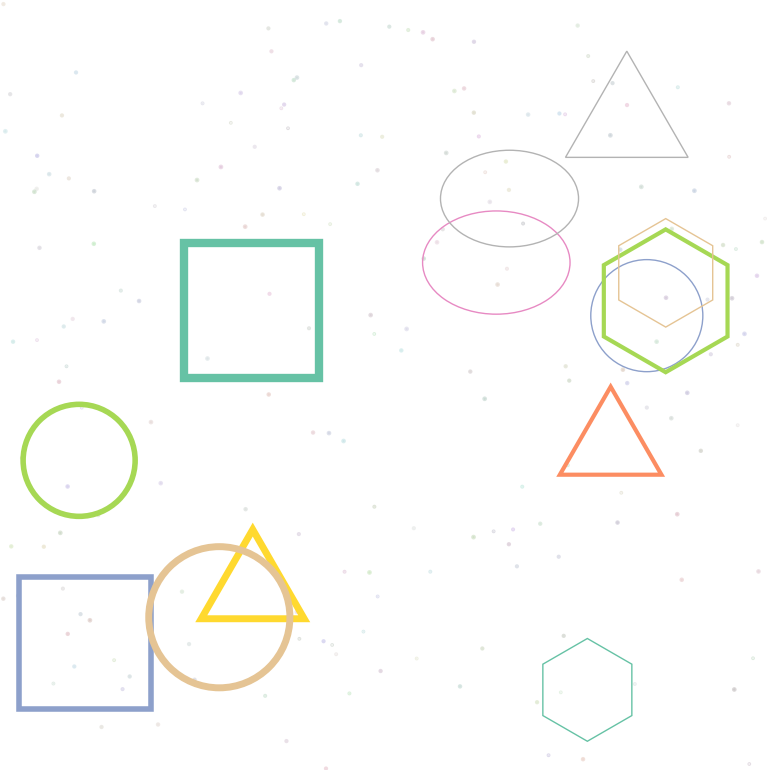[{"shape": "square", "thickness": 3, "radius": 0.44, "center": [0.326, 0.597]}, {"shape": "hexagon", "thickness": 0.5, "radius": 0.33, "center": [0.763, 0.104]}, {"shape": "triangle", "thickness": 1.5, "radius": 0.38, "center": [0.793, 0.422]}, {"shape": "square", "thickness": 2, "radius": 0.43, "center": [0.11, 0.165]}, {"shape": "circle", "thickness": 0.5, "radius": 0.36, "center": [0.84, 0.59]}, {"shape": "oval", "thickness": 0.5, "radius": 0.48, "center": [0.645, 0.659]}, {"shape": "circle", "thickness": 2, "radius": 0.36, "center": [0.103, 0.402]}, {"shape": "hexagon", "thickness": 1.5, "radius": 0.46, "center": [0.865, 0.609]}, {"shape": "triangle", "thickness": 2.5, "radius": 0.39, "center": [0.328, 0.235]}, {"shape": "circle", "thickness": 2.5, "radius": 0.46, "center": [0.285, 0.198]}, {"shape": "hexagon", "thickness": 0.5, "radius": 0.35, "center": [0.865, 0.646]}, {"shape": "triangle", "thickness": 0.5, "radius": 0.46, "center": [0.814, 0.842]}, {"shape": "oval", "thickness": 0.5, "radius": 0.45, "center": [0.662, 0.742]}]